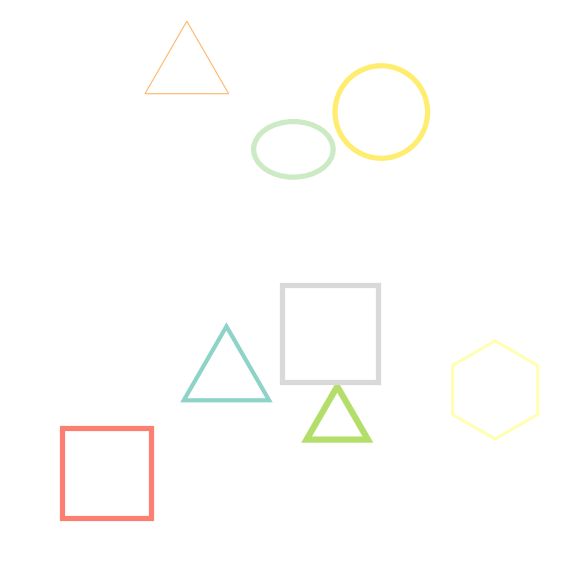[{"shape": "triangle", "thickness": 2, "radius": 0.43, "center": [0.392, 0.349]}, {"shape": "hexagon", "thickness": 1.5, "radius": 0.42, "center": [0.857, 0.324]}, {"shape": "square", "thickness": 2.5, "radius": 0.39, "center": [0.184, 0.18]}, {"shape": "triangle", "thickness": 0.5, "radius": 0.42, "center": [0.324, 0.879]}, {"shape": "triangle", "thickness": 3, "radius": 0.31, "center": [0.584, 0.269]}, {"shape": "square", "thickness": 2.5, "radius": 0.42, "center": [0.571, 0.422]}, {"shape": "oval", "thickness": 2.5, "radius": 0.34, "center": [0.508, 0.74]}, {"shape": "circle", "thickness": 2.5, "radius": 0.4, "center": [0.66, 0.805]}]